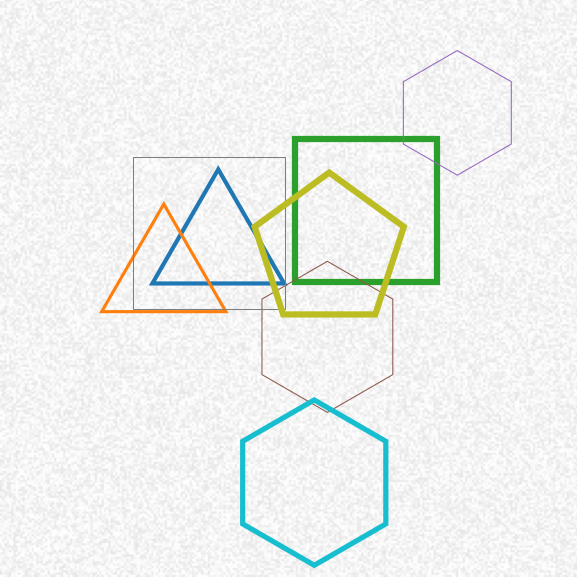[{"shape": "triangle", "thickness": 2, "radius": 0.66, "center": [0.378, 0.574]}, {"shape": "triangle", "thickness": 1.5, "radius": 0.62, "center": [0.284, 0.522]}, {"shape": "square", "thickness": 3, "radius": 0.62, "center": [0.634, 0.635]}, {"shape": "hexagon", "thickness": 0.5, "radius": 0.54, "center": [0.792, 0.804]}, {"shape": "hexagon", "thickness": 0.5, "radius": 0.65, "center": [0.567, 0.416]}, {"shape": "square", "thickness": 0.5, "radius": 0.66, "center": [0.363, 0.595]}, {"shape": "pentagon", "thickness": 3, "radius": 0.68, "center": [0.57, 0.565]}, {"shape": "hexagon", "thickness": 2.5, "radius": 0.72, "center": [0.544, 0.163]}]